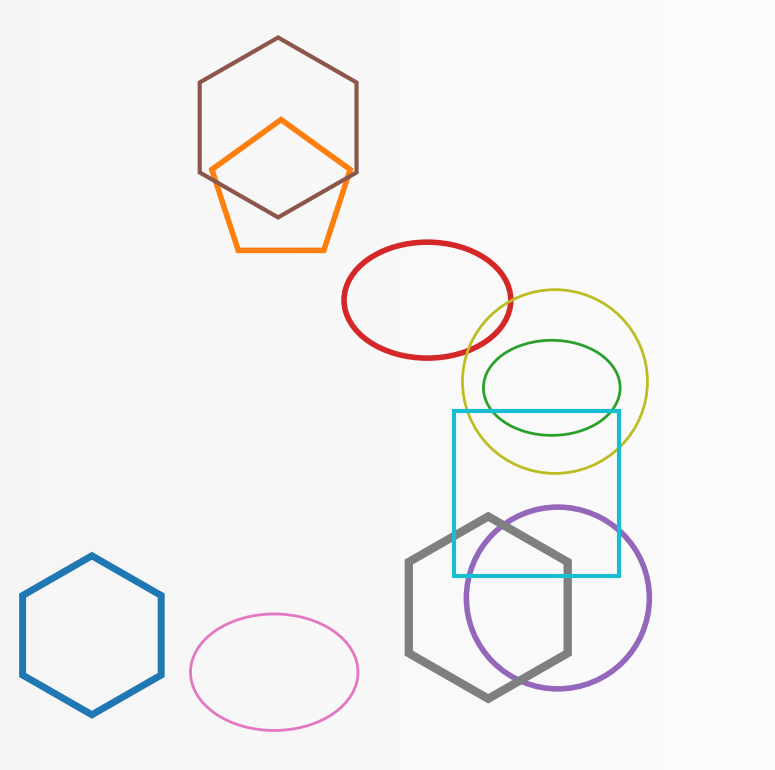[{"shape": "hexagon", "thickness": 2.5, "radius": 0.52, "center": [0.119, 0.175]}, {"shape": "pentagon", "thickness": 2, "radius": 0.47, "center": [0.363, 0.751]}, {"shape": "oval", "thickness": 1, "radius": 0.44, "center": [0.712, 0.496]}, {"shape": "oval", "thickness": 2, "radius": 0.54, "center": [0.551, 0.61]}, {"shape": "circle", "thickness": 2, "radius": 0.59, "center": [0.72, 0.223]}, {"shape": "hexagon", "thickness": 1.5, "radius": 0.58, "center": [0.359, 0.834]}, {"shape": "oval", "thickness": 1, "radius": 0.54, "center": [0.354, 0.127]}, {"shape": "hexagon", "thickness": 3, "radius": 0.59, "center": [0.63, 0.211]}, {"shape": "circle", "thickness": 1, "radius": 0.6, "center": [0.716, 0.504]}, {"shape": "square", "thickness": 1.5, "radius": 0.53, "center": [0.692, 0.359]}]